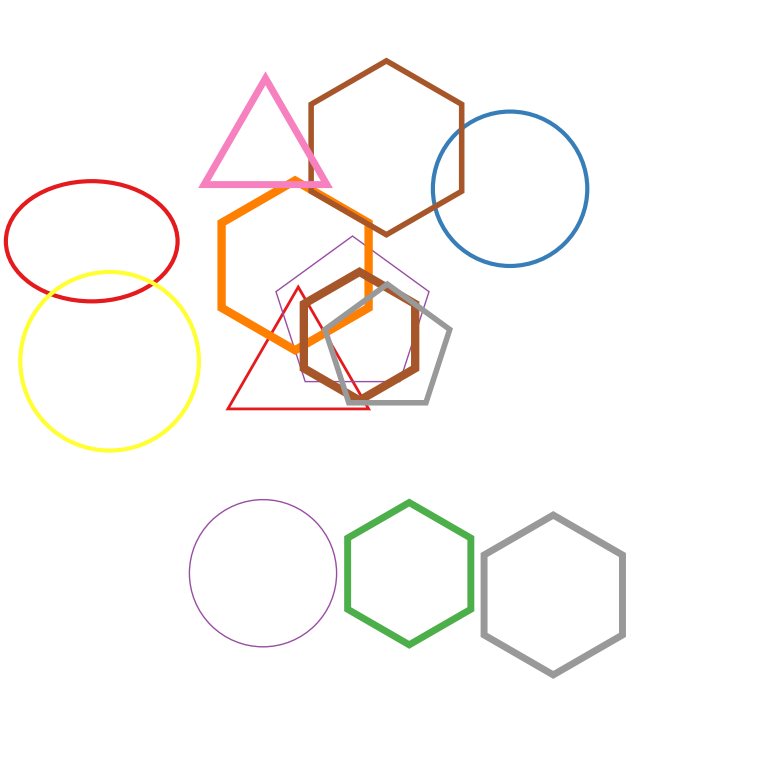[{"shape": "oval", "thickness": 1.5, "radius": 0.56, "center": [0.119, 0.687]}, {"shape": "triangle", "thickness": 1, "radius": 0.53, "center": [0.387, 0.522]}, {"shape": "circle", "thickness": 1.5, "radius": 0.5, "center": [0.662, 0.755]}, {"shape": "hexagon", "thickness": 2.5, "radius": 0.46, "center": [0.531, 0.255]}, {"shape": "circle", "thickness": 0.5, "radius": 0.48, "center": [0.342, 0.256]}, {"shape": "pentagon", "thickness": 0.5, "radius": 0.52, "center": [0.458, 0.589]}, {"shape": "hexagon", "thickness": 3, "radius": 0.55, "center": [0.383, 0.655]}, {"shape": "circle", "thickness": 1.5, "radius": 0.58, "center": [0.142, 0.531]}, {"shape": "hexagon", "thickness": 3, "radius": 0.42, "center": [0.467, 0.563]}, {"shape": "hexagon", "thickness": 2, "radius": 0.56, "center": [0.502, 0.808]}, {"shape": "triangle", "thickness": 2.5, "radius": 0.46, "center": [0.345, 0.806]}, {"shape": "pentagon", "thickness": 2, "radius": 0.43, "center": [0.503, 0.546]}, {"shape": "hexagon", "thickness": 2.5, "radius": 0.52, "center": [0.719, 0.227]}]